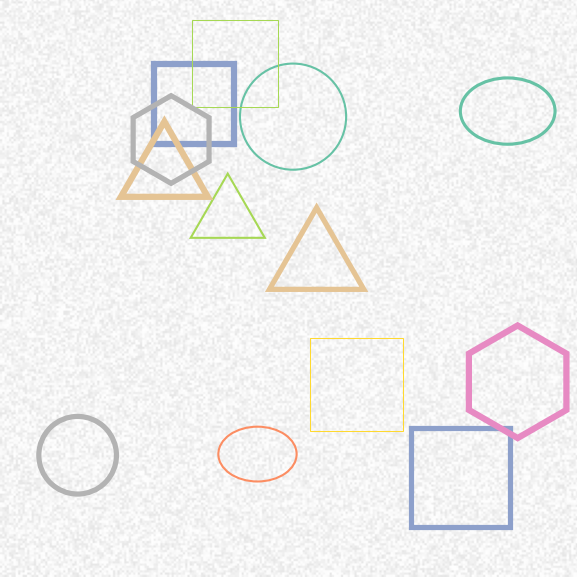[{"shape": "oval", "thickness": 1.5, "radius": 0.41, "center": [0.879, 0.807]}, {"shape": "circle", "thickness": 1, "radius": 0.46, "center": [0.507, 0.797]}, {"shape": "oval", "thickness": 1, "radius": 0.34, "center": [0.446, 0.213]}, {"shape": "square", "thickness": 2.5, "radius": 0.43, "center": [0.798, 0.172]}, {"shape": "square", "thickness": 3, "radius": 0.35, "center": [0.336, 0.819]}, {"shape": "hexagon", "thickness": 3, "radius": 0.49, "center": [0.896, 0.338]}, {"shape": "triangle", "thickness": 1, "radius": 0.37, "center": [0.394, 0.624]}, {"shape": "square", "thickness": 0.5, "radius": 0.37, "center": [0.407, 0.889]}, {"shape": "square", "thickness": 0.5, "radius": 0.4, "center": [0.617, 0.334]}, {"shape": "triangle", "thickness": 3, "radius": 0.43, "center": [0.285, 0.702]}, {"shape": "triangle", "thickness": 2.5, "radius": 0.47, "center": [0.548, 0.545]}, {"shape": "circle", "thickness": 2.5, "radius": 0.34, "center": [0.134, 0.211]}, {"shape": "hexagon", "thickness": 2.5, "radius": 0.38, "center": [0.296, 0.758]}]